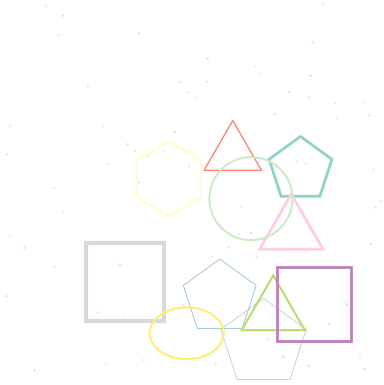[{"shape": "pentagon", "thickness": 2, "radius": 0.43, "center": [0.78, 0.56]}, {"shape": "hexagon", "thickness": 1, "radius": 0.48, "center": [0.439, 0.536]}, {"shape": "pentagon", "thickness": 0.5, "radius": 0.58, "center": [0.684, 0.108]}, {"shape": "triangle", "thickness": 1, "radius": 0.43, "center": [0.605, 0.6]}, {"shape": "pentagon", "thickness": 0.5, "radius": 0.5, "center": [0.571, 0.228]}, {"shape": "triangle", "thickness": 1.5, "radius": 0.47, "center": [0.71, 0.19]}, {"shape": "triangle", "thickness": 2, "radius": 0.48, "center": [0.757, 0.4]}, {"shape": "square", "thickness": 3, "radius": 0.51, "center": [0.326, 0.268]}, {"shape": "square", "thickness": 2, "radius": 0.48, "center": [0.815, 0.211]}, {"shape": "circle", "thickness": 1.5, "radius": 0.54, "center": [0.652, 0.484]}, {"shape": "oval", "thickness": 1.5, "radius": 0.48, "center": [0.485, 0.134]}]